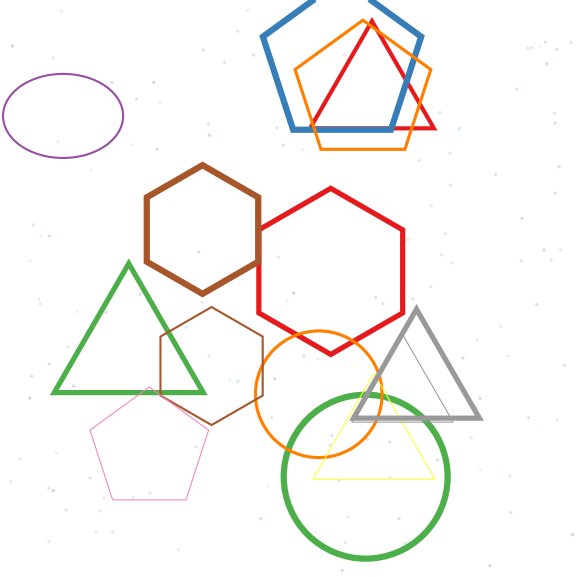[{"shape": "hexagon", "thickness": 2.5, "radius": 0.72, "center": [0.573, 0.529]}, {"shape": "triangle", "thickness": 2, "radius": 0.62, "center": [0.644, 0.839]}, {"shape": "pentagon", "thickness": 3, "radius": 0.72, "center": [0.592, 0.891]}, {"shape": "circle", "thickness": 3, "radius": 0.71, "center": [0.633, 0.174]}, {"shape": "triangle", "thickness": 2.5, "radius": 0.74, "center": [0.223, 0.394]}, {"shape": "oval", "thickness": 1, "radius": 0.52, "center": [0.109, 0.798]}, {"shape": "circle", "thickness": 1.5, "radius": 0.55, "center": [0.552, 0.316]}, {"shape": "pentagon", "thickness": 1.5, "radius": 0.62, "center": [0.628, 0.841]}, {"shape": "triangle", "thickness": 0.5, "radius": 0.61, "center": [0.647, 0.23]}, {"shape": "hexagon", "thickness": 1, "radius": 0.51, "center": [0.366, 0.365]}, {"shape": "hexagon", "thickness": 3, "radius": 0.56, "center": [0.351, 0.602]}, {"shape": "pentagon", "thickness": 0.5, "radius": 0.54, "center": [0.259, 0.221]}, {"shape": "triangle", "thickness": 2.5, "radius": 0.63, "center": [0.721, 0.338]}, {"shape": "triangle", "thickness": 0.5, "radius": 0.51, "center": [0.697, 0.319]}]